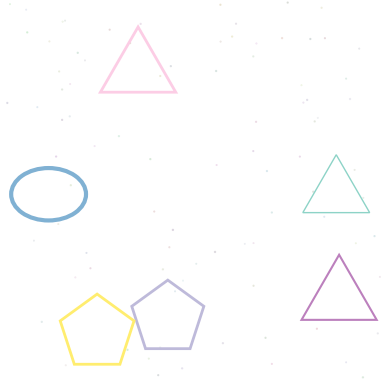[{"shape": "triangle", "thickness": 1, "radius": 0.5, "center": [0.873, 0.498]}, {"shape": "pentagon", "thickness": 2, "radius": 0.49, "center": [0.436, 0.174]}, {"shape": "oval", "thickness": 3, "radius": 0.49, "center": [0.126, 0.495]}, {"shape": "triangle", "thickness": 2, "radius": 0.56, "center": [0.359, 0.817]}, {"shape": "triangle", "thickness": 1.5, "radius": 0.56, "center": [0.881, 0.226]}, {"shape": "pentagon", "thickness": 2, "radius": 0.5, "center": [0.252, 0.135]}]